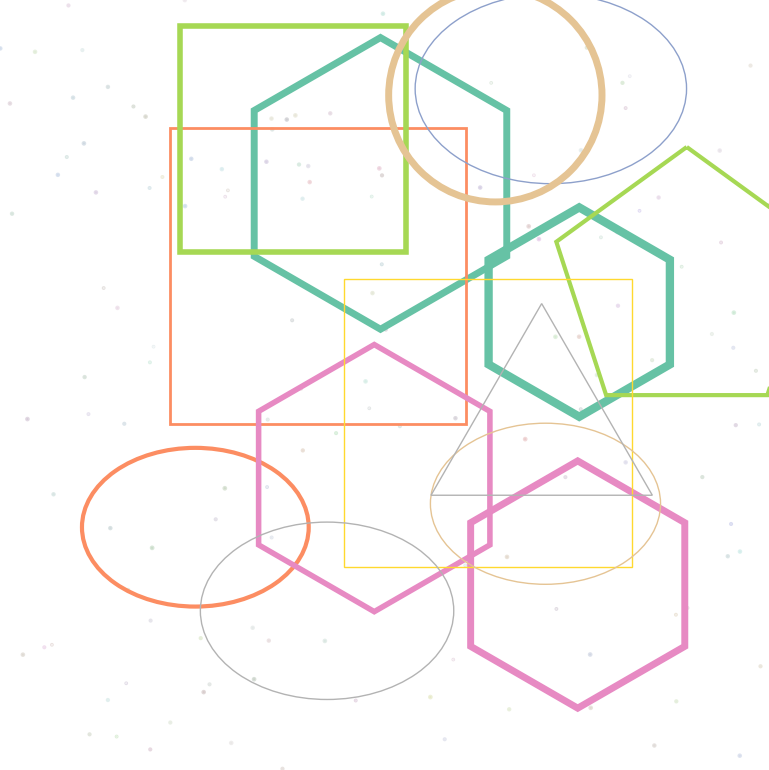[{"shape": "hexagon", "thickness": 3, "radius": 0.68, "center": [0.752, 0.595]}, {"shape": "hexagon", "thickness": 2.5, "radius": 0.95, "center": [0.494, 0.762]}, {"shape": "oval", "thickness": 1.5, "radius": 0.74, "center": [0.254, 0.315]}, {"shape": "square", "thickness": 1, "radius": 0.96, "center": [0.413, 0.641]}, {"shape": "oval", "thickness": 0.5, "radius": 0.88, "center": [0.715, 0.885]}, {"shape": "hexagon", "thickness": 2.5, "radius": 0.8, "center": [0.75, 0.241]}, {"shape": "hexagon", "thickness": 2, "radius": 0.87, "center": [0.486, 0.379]}, {"shape": "pentagon", "thickness": 1.5, "radius": 0.89, "center": [0.892, 0.631]}, {"shape": "square", "thickness": 2, "radius": 0.74, "center": [0.38, 0.819]}, {"shape": "square", "thickness": 0.5, "radius": 0.94, "center": [0.633, 0.451]}, {"shape": "circle", "thickness": 2.5, "radius": 0.69, "center": [0.643, 0.876]}, {"shape": "oval", "thickness": 0.5, "radius": 0.75, "center": [0.708, 0.346]}, {"shape": "oval", "thickness": 0.5, "radius": 0.82, "center": [0.425, 0.207]}, {"shape": "triangle", "thickness": 0.5, "radius": 0.83, "center": [0.703, 0.44]}]